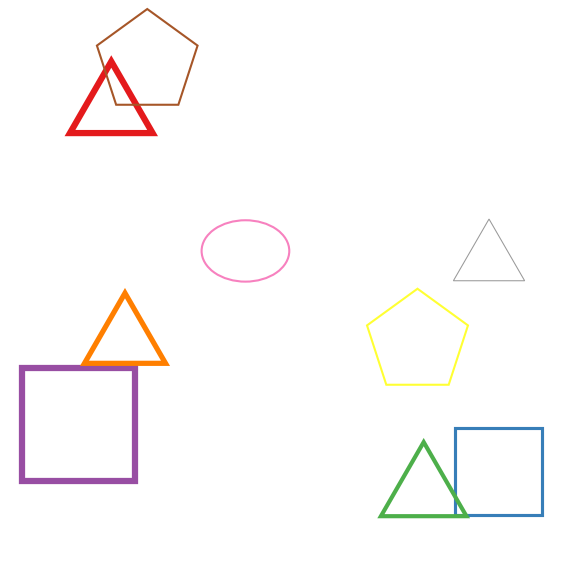[{"shape": "triangle", "thickness": 3, "radius": 0.41, "center": [0.193, 0.81]}, {"shape": "square", "thickness": 1.5, "radius": 0.38, "center": [0.864, 0.183]}, {"shape": "triangle", "thickness": 2, "radius": 0.43, "center": [0.734, 0.148]}, {"shape": "square", "thickness": 3, "radius": 0.49, "center": [0.136, 0.264]}, {"shape": "triangle", "thickness": 2.5, "radius": 0.41, "center": [0.216, 0.411]}, {"shape": "pentagon", "thickness": 1, "radius": 0.46, "center": [0.723, 0.407]}, {"shape": "pentagon", "thickness": 1, "radius": 0.46, "center": [0.255, 0.892]}, {"shape": "oval", "thickness": 1, "radius": 0.38, "center": [0.425, 0.565]}, {"shape": "triangle", "thickness": 0.5, "radius": 0.36, "center": [0.847, 0.549]}]